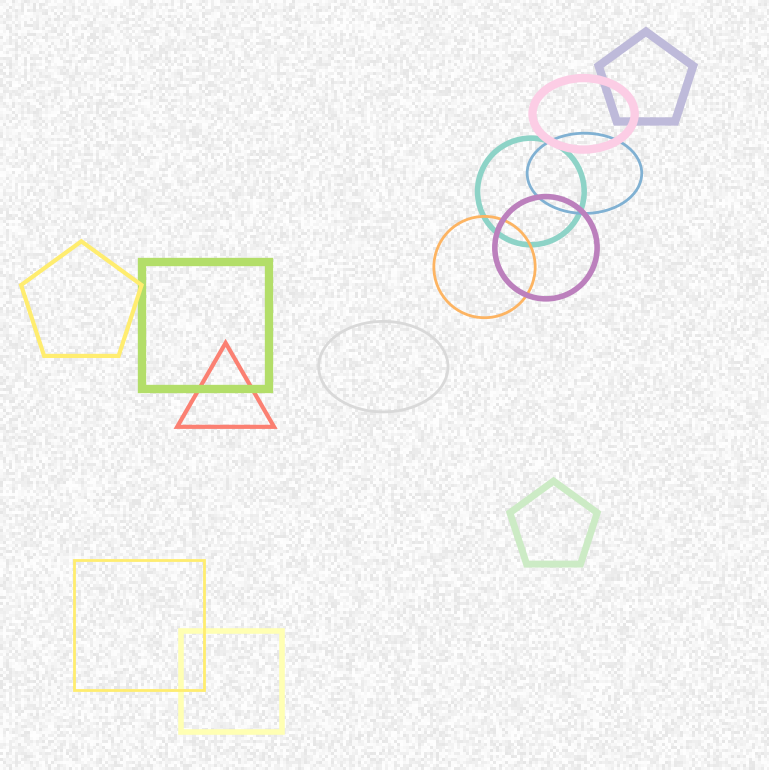[{"shape": "circle", "thickness": 2, "radius": 0.35, "center": [0.689, 0.751]}, {"shape": "square", "thickness": 2, "radius": 0.33, "center": [0.301, 0.115]}, {"shape": "pentagon", "thickness": 3, "radius": 0.32, "center": [0.839, 0.894]}, {"shape": "triangle", "thickness": 1.5, "radius": 0.36, "center": [0.293, 0.482]}, {"shape": "oval", "thickness": 1, "radius": 0.37, "center": [0.759, 0.775]}, {"shape": "circle", "thickness": 1, "radius": 0.33, "center": [0.629, 0.653]}, {"shape": "square", "thickness": 3, "radius": 0.41, "center": [0.267, 0.577]}, {"shape": "oval", "thickness": 3, "radius": 0.33, "center": [0.758, 0.852]}, {"shape": "oval", "thickness": 1, "radius": 0.42, "center": [0.498, 0.524]}, {"shape": "circle", "thickness": 2, "radius": 0.33, "center": [0.709, 0.678]}, {"shape": "pentagon", "thickness": 2.5, "radius": 0.3, "center": [0.719, 0.316]}, {"shape": "square", "thickness": 1, "radius": 0.42, "center": [0.18, 0.189]}, {"shape": "pentagon", "thickness": 1.5, "radius": 0.41, "center": [0.106, 0.604]}]